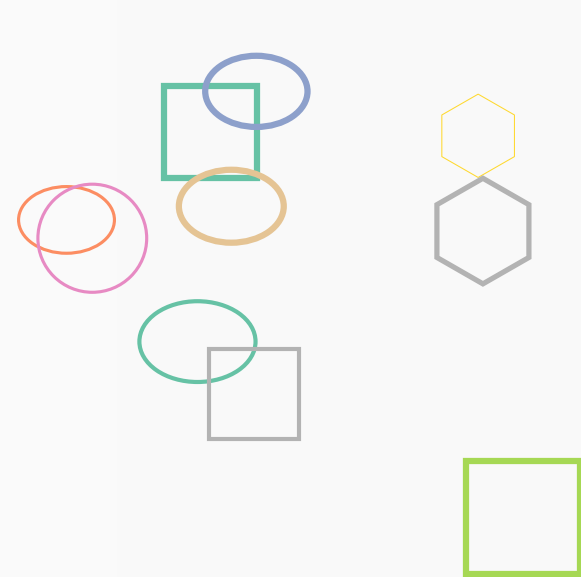[{"shape": "oval", "thickness": 2, "radius": 0.5, "center": [0.34, 0.408]}, {"shape": "square", "thickness": 3, "radius": 0.4, "center": [0.362, 0.77]}, {"shape": "oval", "thickness": 1.5, "radius": 0.41, "center": [0.114, 0.618]}, {"shape": "oval", "thickness": 3, "radius": 0.44, "center": [0.441, 0.841]}, {"shape": "circle", "thickness": 1.5, "radius": 0.47, "center": [0.159, 0.587]}, {"shape": "square", "thickness": 3, "radius": 0.49, "center": [0.9, 0.103]}, {"shape": "hexagon", "thickness": 0.5, "radius": 0.36, "center": [0.823, 0.764]}, {"shape": "oval", "thickness": 3, "radius": 0.45, "center": [0.398, 0.642]}, {"shape": "square", "thickness": 2, "radius": 0.39, "center": [0.437, 0.317]}, {"shape": "hexagon", "thickness": 2.5, "radius": 0.46, "center": [0.831, 0.599]}]